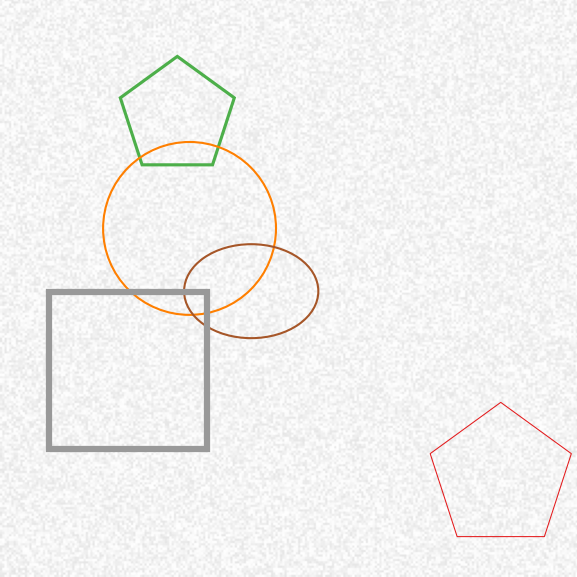[{"shape": "pentagon", "thickness": 0.5, "radius": 0.64, "center": [0.867, 0.174]}, {"shape": "pentagon", "thickness": 1.5, "radius": 0.52, "center": [0.307, 0.798]}, {"shape": "circle", "thickness": 1, "radius": 0.75, "center": [0.328, 0.604]}, {"shape": "oval", "thickness": 1, "radius": 0.58, "center": [0.435, 0.495]}, {"shape": "square", "thickness": 3, "radius": 0.68, "center": [0.222, 0.357]}]